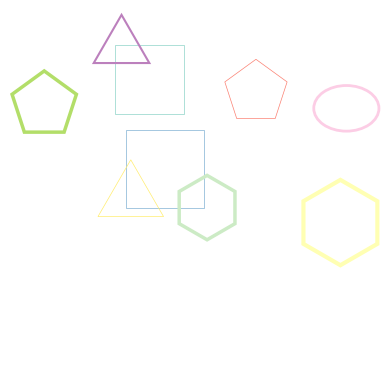[{"shape": "square", "thickness": 0.5, "radius": 0.45, "center": [0.388, 0.794]}, {"shape": "hexagon", "thickness": 3, "radius": 0.55, "center": [0.884, 0.422]}, {"shape": "pentagon", "thickness": 0.5, "radius": 0.43, "center": [0.665, 0.761]}, {"shape": "square", "thickness": 0.5, "radius": 0.5, "center": [0.429, 0.561]}, {"shape": "pentagon", "thickness": 2.5, "radius": 0.44, "center": [0.115, 0.728]}, {"shape": "oval", "thickness": 2, "radius": 0.42, "center": [0.9, 0.719]}, {"shape": "triangle", "thickness": 1.5, "radius": 0.42, "center": [0.316, 0.878]}, {"shape": "hexagon", "thickness": 2.5, "radius": 0.42, "center": [0.538, 0.461]}, {"shape": "triangle", "thickness": 0.5, "radius": 0.49, "center": [0.34, 0.487]}]